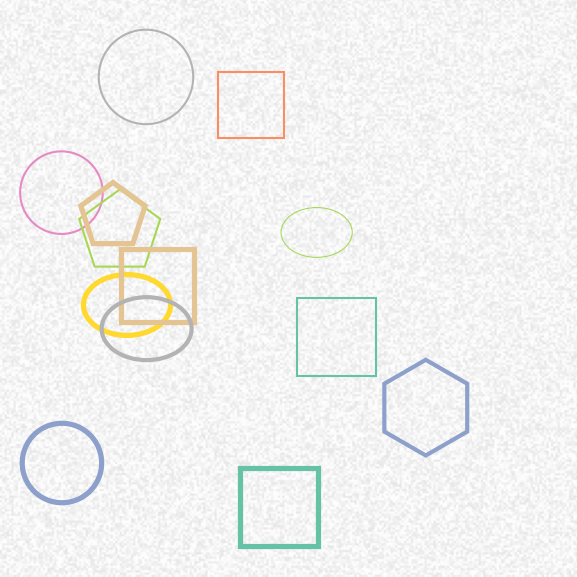[{"shape": "square", "thickness": 2.5, "radius": 0.34, "center": [0.483, 0.121]}, {"shape": "square", "thickness": 1, "radius": 0.34, "center": [0.583, 0.416]}, {"shape": "square", "thickness": 1, "radius": 0.29, "center": [0.434, 0.818]}, {"shape": "circle", "thickness": 2.5, "radius": 0.34, "center": [0.107, 0.197]}, {"shape": "hexagon", "thickness": 2, "radius": 0.41, "center": [0.737, 0.293]}, {"shape": "circle", "thickness": 1, "radius": 0.36, "center": [0.106, 0.666]}, {"shape": "pentagon", "thickness": 1, "radius": 0.37, "center": [0.207, 0.597]}, {"shape": "oval", "thickness": 0.5, "radius": 0.31, "center": [0.548, 0.597]}, {"shape": "oval", "thickness": 2.5, "radius": 0.38, "center": [0.22, 0.471]}, {"shape": "pentagon", "thickness": 2.5, "radius": 0.29, "center": [0.196, 0.625]}, {"shape": "square", "thickness": 2.5, "radius": 0.32, "center": [0.273, 0.505]}, {"shape": "oval", "thickness": 2, "radius": 0.39, "center": [0.254, 0.43]}, {"shape": "circle", "thickness": 1, "radius": 0.41, "center": [0.253, 0.866]}]